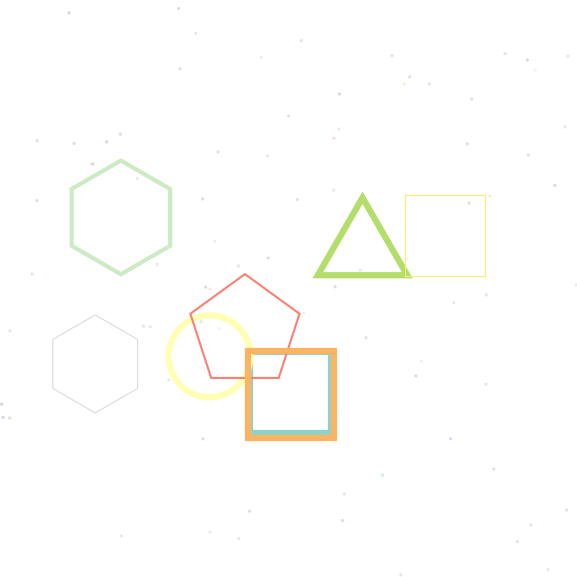[{"shape": "square", "thickness": 3, "radius": 0.35, "center": [0.503, 0.319]}, {"shape": "circle", "thickness": 3, "radius": 0.35, "center": [0.363, 0.382]}, {"shape": "pentagon", "thickness": 1, "radius": 0.5, "center": [0.424, 0.425]}, {"shape": "square", "thickness": 3, "radius": 0.38, "center": [0.504, 0.316]}, {"shape": "triangle", "thickness": 3, "radius": 0.45, "center": [0.628, 0.567]}, {"shape": "hexagon", "thickness": 0.5, "radius": 0.42, "center": [0.165, 0.369]}, {"shape": "hexagon", "thickness": 2, "radius": 0.49, "center": [0.209, 0.623]}, {"shape": "square", "thickness": 0.5, "radius": 0.35, "center": [0.771, 0.591]}]